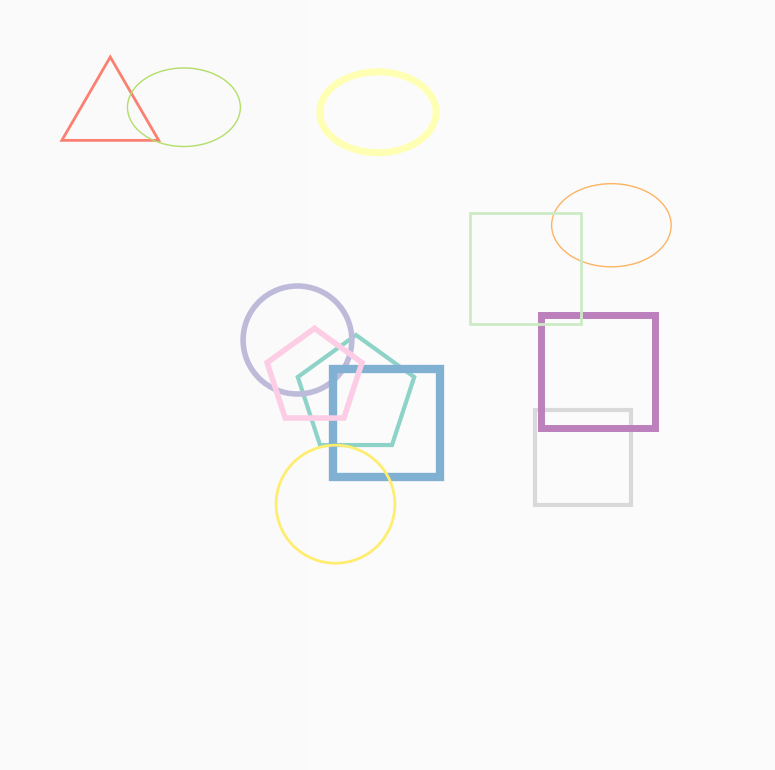[{"shape": "pentagon", "thickness": 1.5, "radius": 0.39, "center": [0.459, 0.486]}, {"shape": "oval", "thickness": 2.5, "radius": 0.38, "center": [0.488, 0.854]}, {"shape": "circle", "thickness": 2, "radius": 0.35, "center": [0.384, 0.558]}, {"shape": "triangle", "thickness": 1, "radius": 0.36, "center": [0.142, 0.854]}, {"shape": "square", "thickness": 3, "radius": 0.35, "center": [0.499, 0.451]}, {"shape": "oval", "thickness": 0.5, "radius": 0.39, "center": [0.789, 0.707]}, {"shape": "oval", "thickness": 0.5, "radius": 0.36, "center": [0.237, 0.861]}, {"shape": "pentagon", "thickness": 2, "radius": 0.32, "center": [0.406, 0.509]}, {"shape": "square", "thickness": 1.5, "radius": 0.31, "center": [0.753, 0.406]}, {"shape": "square", "thickness": 2.5, "radius": 0.37, "center": [0.772, 0.518]}, {"shape": "square", "thickness": 1, "radius": 0.36, "center": [0.678, 0.652]}, {"shape": "circle", "thickness": 1, "radius": 0.38, "center": [0.433, 0.345]}]